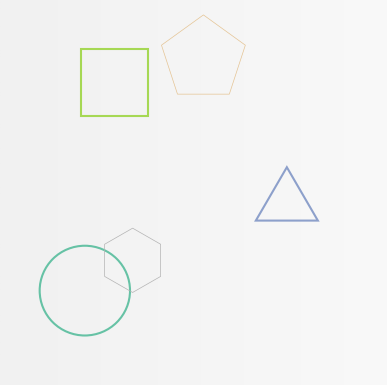[{"shape": "circle", "thickness": 1.5, "radius": 0.58, "center": [0.219, 0.245]}, {"shape": "triangle", "thickness": 1.5, "radius": 0.46, "center": [0.74, 0.473]}, {"shape": "square", "thickness": 1.5, "radius": 0.43, "center": [0.295, 0.786]}, {"shape": "pentagon", "thickness": 0.5, "radius": 0.57, "center": [0.525, 0.847]}, {"shape": "hexagon", "thickness": 0.5, "radius": 0.42, "center": [0.342, 0.324]}]